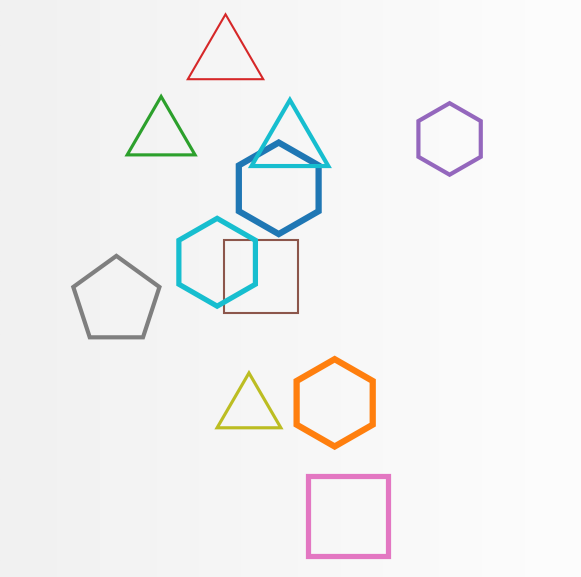[{"shape": "hexagon", "thickness": 3, "radius": 0.4, "center": [0.48, 0.673]}, {"shape": "hexagon", "thickness": 3, "radius": 0.38, "center": [0.576, 0.302]}, {"shape": "triangle", "thickness": 1.5, "radius": 0.34, "center": [0.277, 0.765]}, {"shape": "triangle", "thickness": 1, "radius": 0.37, "center": [0.388, 0.899]}, {"shape": "hexagon", "thickness": 2, "radius": 0.31, "center": [0.773, 0.759]}, {"shape": "square", "thickness": 1, "radius": 0.32, "center": [0.449, 0.521]}, {"shape": "square", "thickness": 2.5, "radius": 0.35, "center": [0.598, 0.105]}, {"shape": "pentagon", "thickness": 2, "radius": 0.39, "center": [0.2, 0.478]}, {"shape": "triangle", "thickness": 1.5, "radius": 0.32, "center": [0.428, 0.29]}, {"shape": "hexagon", "thickness": 2.5, "radius": 0.38, "center": [0.374, 0.545]}, {"shape": "triangle", "thickness": 2, "radius": 0.38, "center": [0.499, 0.75]}]